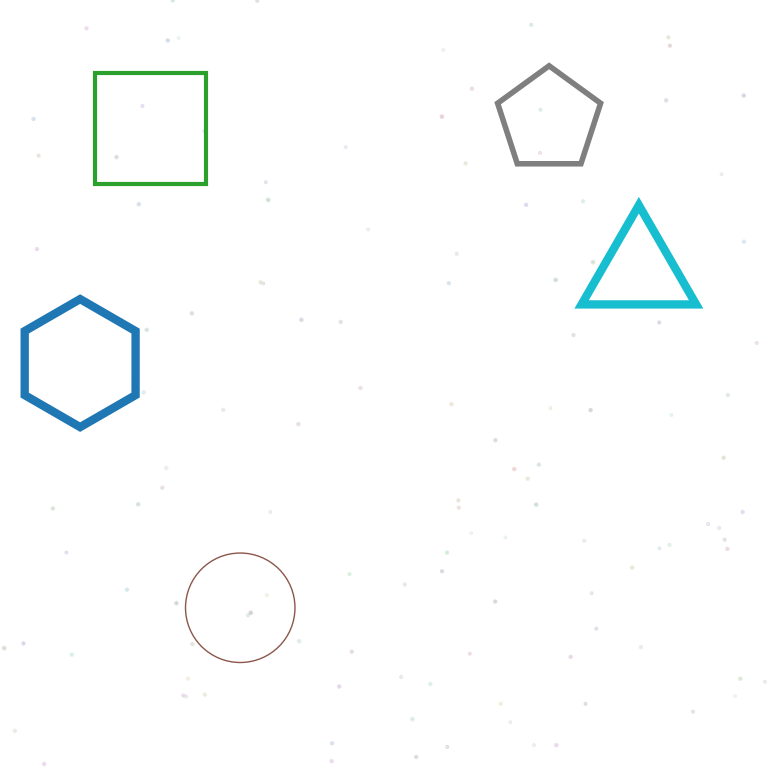[{"shape": "hexagon", "thickness": 3, "radius": 0.42, "center": [0.104, 0.528]}, {"shape": "square", "thickness": 1.5, "radius": 0.36, "center": [0.195, 0.833]}, {"shape": "circle", "thickness": 0.5, "radius": 0.36, "center": [0.312, 0.211]}, {"shape": "pentagon", "thickness": 2, "radius": 0.35, "center": [0.713, 0.844]}, {"shape": "triangle", "thickness": 3, "radius": 0.43, "center": [0.83, 0.648]}]